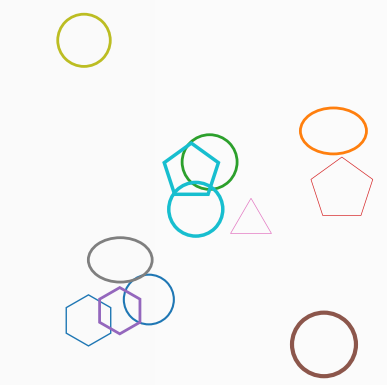[{"shape": "circle", "thickness": 1.5, "radius": 0.32, "center": [0.384, 0.222]}, {"shape": "hexagon", "thickness": 1, "radius": 0.33, "center": [0.228, 0.168]}, {"shape": "oval", "thickness": 2, "radius": 0.43, "center": [0.86, 0.66]}, {"shape": "circle", "thickness": 2, "radius": 0.35, "center": [0.541, 0.579]}, {"shape": "pentagon", "thickness": 0.5, "radius": 0.42, "center": [0.882, 0.508]}, {"shape": "hexagon", "thickness": 2, "radius": 0.3, "center": [0.309, 0.193]}, {"shape": "circle", "thickness": 3, "radius": 0.41, "center": [0.836, 0.105]}, {"shape": "triangle", "thickness": 0.5, "radius": 0.31, "center": [0.648, 0.424]}, {"shape": "oval", "thickness": 2, "radius": 0.41, "center": [0.31, 0.325]}, {"shape": "circle", "thickness": 2, "radius": 0.34, "center": [0.217, 0.895]}, {"shape": "circle", "thickness": 2.5, "radius": 0.35, "center": [0.505, 0.456]}, {"shape": "pentagon", "thickness": 2.5, "radius": 0.37, "center": [0.494, 0.555]}]